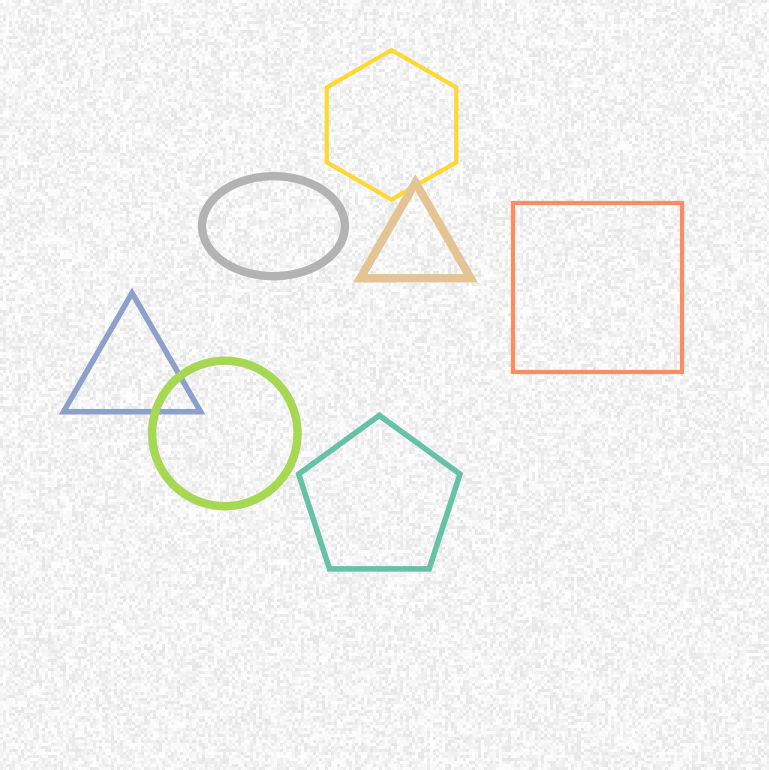[{"shape": "pentagon", "thickness": 2, "radius": 0.55, "center": [0.493, 0.35]}, {"shape": "square", "thickness": 1.5, "radius": 0.55, "center": [0.776, 0.627]}, {"shape": "triangle", "thickness": 2, "radius": 0.51, "center": [0.172, 0.517]}, {"shape": "circle", "thickness": 3, "radius": 0.47, "center": [0.292, 0.437]}, {"shape": "hexagon", "thickness": 1.5, "radius": 0.49, "center": [0.508, 0.838]}, {"shape": "triangle", "thickness": 3, "radius": 0.41, "center": [0.54, 0.68]}, {"shape": "oval", "thickness": 3, "radius": 0.46, "center": [0.355, 0.706]}]